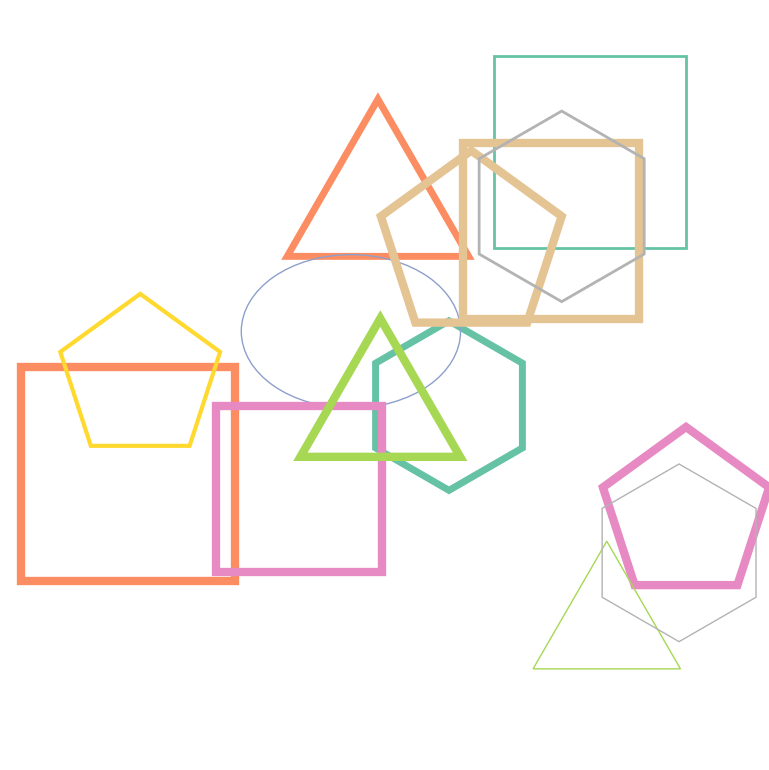[{"shape": "square", "thickness": 1, "radius": 0.62, "center": [0.766, 0.802]}, {"shape": "hexagon", "thickness": 2.5, "radius": 0.55, "center": [0.583, 0.473]}, {"shape": "square", "thickness": 3, "radius": 0.69, "center": [0.166, 0.384]}, {"shape": "triangle", "thickness": 2.5, "radius": 0.68, "center": [0.491, 0.735]}, {"shape": "oval", "thickness": 0.5, "radius": 0.71, "center": [0.456, 0.57]}, {"shape": "square", "thickness": 3, "radius": 0.54, "center": [0.388, 0.365]}, {"shape": "pentagon", "thickness": 3, "radius": 0.57, "center": [0.891, 0.332]}, {"shape": "triangle", "thickness": 0.5, "radius": 0.55, "center": [0.788, 0.187]}, {"shape": "triangle", "thickness": 3, "radius": 0.6, "center": [0.494, 0.467]}, {"shape": "pentagon", "thickness": 1.5, "radius": 0.55, "center": [0.182, 0.509]}, {"shape": "square", "thickness": 3, "radius": 0.57, "center": [0.715, 0.7]}, {"shape": "pentagon", "thickness": 3, "radius": 0.62, "center": [0.612, 0.681]}, {"shape": "hexagon", "thickness": 0.5, "radius": 0.58, "center": [0.882, 0.282]}, {"shape": "hexagon", "thickness": 1, "radius": 0.62, "center": [0.729, 0.732]}]